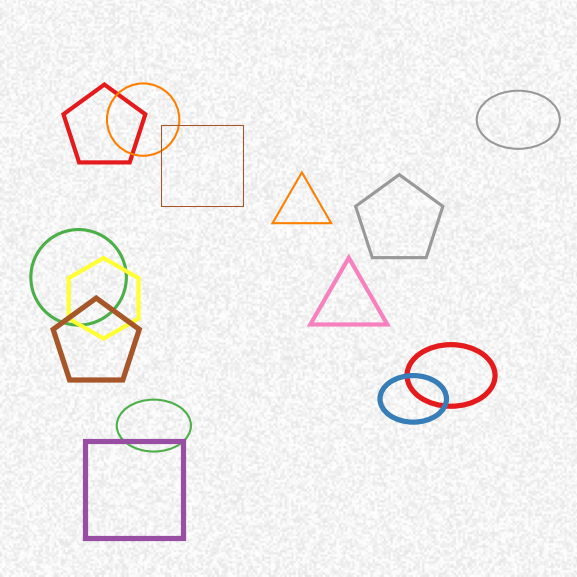[{"shape": "oval", "thickness": 2.5, "radius": 0.38, "center": [0.781, 0.349]}, {"shape": "pentagon", "thickness": 2, "radius": 0.37, "center": [0.181, 0.778]}, {"shape": "oval", "thickness": 2.5, "radius": 0.29, "center": [0.716, 0.308]}, {"shape": "circle", "thickness": 1.5, "radius": 0.41, "center": [0.136, 0.519]}, {"shape": "oval", "thickness": 1, "radius": 0.32, "center": [0.266, 0.262]}, {"shape": "square", "thickness": 2.5, "radius": 0.42, "center": [0.232, 0.152]}, {"shape": "circle", "thickness": 1, "radius": 0.31, "center": [0.248, 0.792]}, {"shape": "triangle", "thickness": 1, "radius": 0.29, "center": [0.523, 0.642]}, {"shape": "hexagon", "thickness": 2, "radius": 0.35, "center": [0.179, 0.483]}, {"shape": "square", "thickness": 0.5, "radius": 0.35, "center": [0.349, 0.713]}, {"shape": "pentagon", "thickness": 2.5, "radius": 0.39, "center": [0.167, 0.405]}, {"shape": "triangle", "thickness": 2, "radius": 0.39, "center": [0.604, 0.476]}, {"shape": "oval", "thickness": 1, "radius": 0.36, "center": [0.897, 0.792]}, {"shape": "pentagon", "thickness": 1.5, "radius": 0.4, "center": [0.691, 0.617]}]